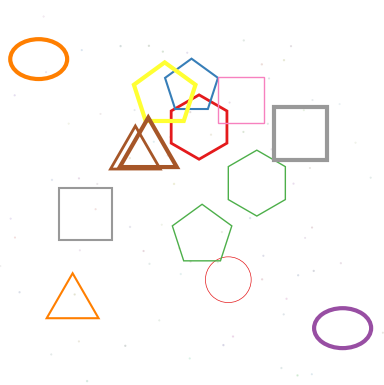[{"shape": "circle", "thickness": 0.5, "radius": 0.3, "center": [0.593, 0.273]}, {"shape": "hexagon", "thickness": 2, "radius": 0.42, "center": [0.517, 0.67]}, {"shape": "pentagon", "thickness": 1.5, "radius": 0.36, "center": [0.497, 0.775]}, {"shape": "hexagon", "thickness": 1, "radius": 0.43, "center": [0.667, 0.524]}, {"shape": "pentagon", "thickness": 1, "radius": 0.41, "center": [0.525, 0.388]}, {"shape": "oval", "thickness": 3, "radius": 0.37, "center": [0.89, 0.148]}, {"shape": "oval", "thickness": 3, "radius": 0.37, "center": [0.101, 0.846]}, {"shape": "triangle", "thickness": 1.5, "radius": 0.39, "center": [0.189, 0.212]}, {"shape": "pentagon", "thickness": 3, "radius": 0.42, "center": [0.428, 0.754]}, {"shape": "triangle", "thickness": 2, "radius": 0.37, "center": [0.352, 0.598]}, {"shape": "triangle", "thickness": 3, "radius": 0.43, "center": [0.385, 0.609]}, {"shape": "square", "thickness": 1, "radius": 0.3, "center": [0.626, 0.741]}, {"shape": "square", "thickness": 3, "radius": 0.34, "center": [0.78, 0.653]}, {"shape": "square", "thickness": 1.5, "radius": 0.34, "center": [0.222, 0.444]}]